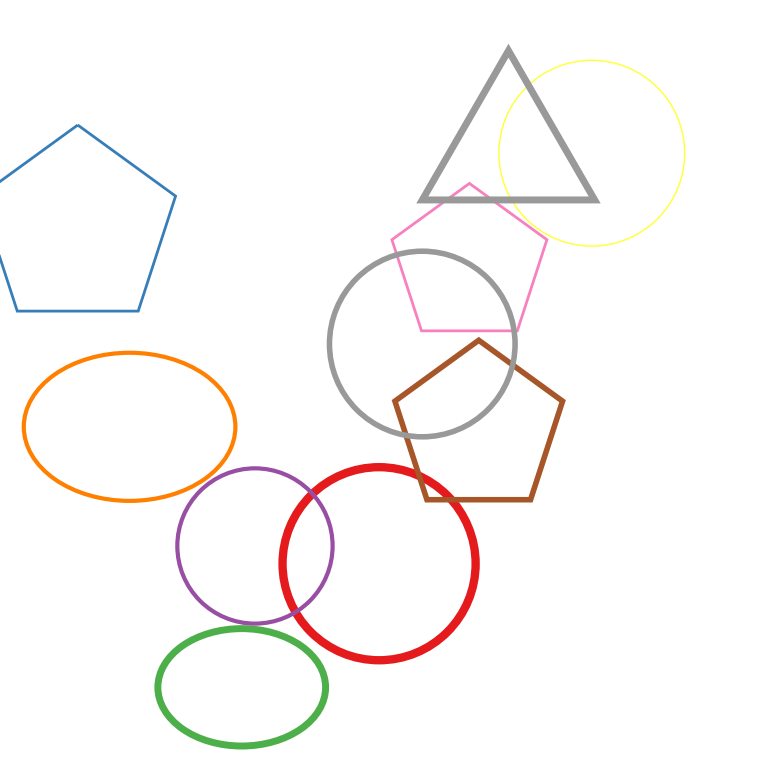[{"shape": "circle", "thickness": 3, "radius": 0.63, "center": [0.492, 0.268]}, {"shape": "pentagon", "thickness": 1, "radius": 0.67, "center": [0.101, 0.704]}, {"shape": "oval", "thickness": 2.5, "radius": 0.54, "center": [0.314, 0.107]}, {"shape": "circle", "thickness": 1.5, "radius": 0.5, "center": [0.331, 0.291]}, {"shape": "oval", "thickness": 1.5, "radius": 0.69, "center": [0.168, 0.446]}, {"shape": "circle", "thickness": 0.5, "radius": 0.6, "center": [0.769, 0.801]}, {"shape": "pentagon", "thickness": 2, "radius": 0.57, "center": [0.622, 0.444]}, {"shape": "pentagon", "thickness": 1, "radius": 0.53, "center": [0.61, 0.656]}, {"shape": "circle", "thickness": 2, "radius": 0.6, "center": [0.548, 0.553]}, {"shape": "triangle", "thickness": 2.5, "radius": 0.65, "center": [0.66, 0.805]}]